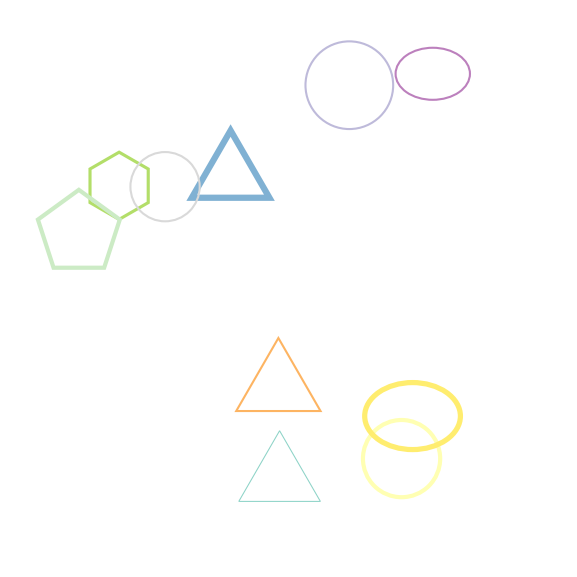[{"shape": "triangle", "thickness": 0.5, "radius": 0.41, "center": [0.484, 0.172]}, {"shape": "circle", "thickness": 2, "radius": 0.33, "center": [0.695, 0.205]}, {"shape": "circle", "thickness": 1, "radius": 0.38, "center": [0.605, 0.852]}, {"shape": "triangle", "thickness": 3, "radius": 0.39, "center": [0.399, 0.696]}, {"shape": "triangle", "thickness": 1, "radius": 0.42, "center": [0.482, 0.33]}, {"shape": "hexagon", "thickness": 1.5, "radius": 0.29, "center": [0.206, 0.677]}, {"shape": "circle", "thickness": 1, "radius": 0.3, "center": [0.286, 0.676]}, {"shape": "oval", "thickness": 1, "radius": 0.32, "center": [0.749, 0.871]}, {"shape": "pentagon", "thickness": 2, "radius": 0.37, "center": [0.137, 0.596]}, {"shape": "oval", "thickness": 2.5, "radius": 0.41, "center": [0.714, 0.279]}]